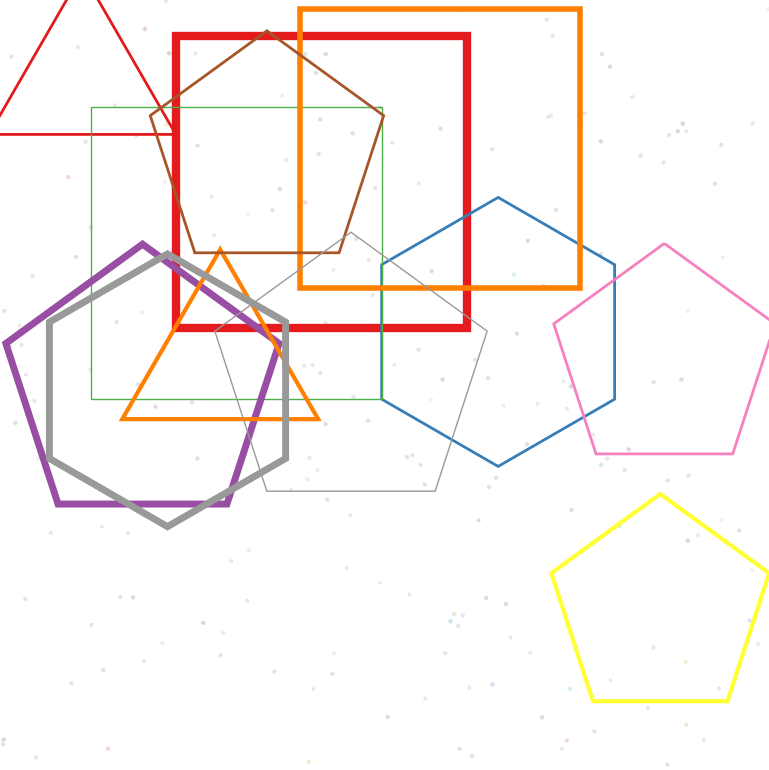[{"shape": "triangle", "thickness": 1, "radius": 0.7, "center": [0.107, 0.896]}, {"shape": "square", "thickness": 3, "radius": 0.95, "center": [0.418, 0.764]}, {"shape": "hexagon", "thickness": 1, "radius": 0.87, "center": [0.647, 0.569]}, {"shape": "square", "thickness": 0.5, "radius": 0.95, "center": [0.307, 0.671]}, {"shape": "pentagon", "thickness": 2.5, "radius": 0.93, "center": [0.185, 0.496]}, {"shape": "triangle", "thickness": 1.5, "radius": 0.73, "center": [0.286, 0.529]}, {"shape": "square", "thickness": 2, "radius": 0.91, "center": [0.572, 0.807]}, {"shape": "pentagon", "thickness": 1.5, "radius": 0.74, "center": [0.857, 0.21]}, {"shape": "pentagon", "thickness": 1, "radius": 0.8, "center": [0.347, 0.801]}, {"shape": "pentagon", "thickness": 1, "radius": 0.76, "center": [0.863, 0.533]}, {"shape": "hexagon", "thickness": 2.5, "radius": 0.89, "center": [0.218, 0.493]}, {"shape": "pentagon", "thickness": 0.5, "radius": 0.93, "center": [0.456, 0.513]}]